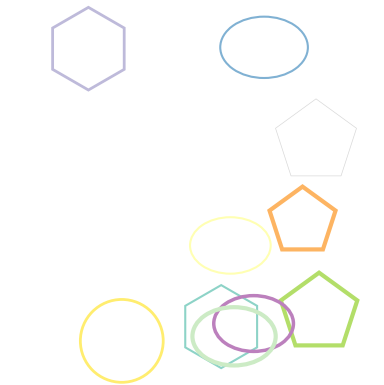[{"shape": "hexagon", "thickness": 1.5, "radius": 0.54, "center": [0.574, 0.152]}, {"shape": "oval", "thickness": 1.5, "radius": 0.52, "center": [0.598, 0.362]}, {"shape": "hexagon", "thickness": 2, "radius": 0.54, "center": [0.23, 0.874]}, {"shape": "oval", "thickness": 1.5, "radius": 0.57, "center": [0.686, 0.877]}, {"shape": "pentagon", "thickness": 3, "radius": 0.45, "center": [0.786, 0.425]}, {"shape": "pentagon", "thickness": 3, "radius": 0.52, "center": [0.829, 0.187]}, {"shape": "pentagon", "thickness": 0.5, "radius": 0.55, "center": [0.821, 0.633]}, {"shape": "oval", "thickness": 2.5, "radius": 0.52, "center": [0.659, 0.16]}, {"shape": "oval", "thickness": 3, "radius": 0.54, "center": [0.608, 0.126]}, {"shape": "circle", "thickness": 2, "radius": 0.54, "center": [0.316, 0.115]}]